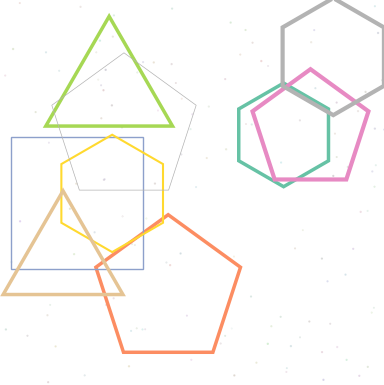[{"shape": "hexagon", "thickness": 2.5, "radius": 0.67, "center": [0.737, 0.65]}, {"shape": "pentagon", "thickness": 2.5, "radius": 0.99, "center": [0.437, 0.245]}, {"shape": "square", "thickness": 1, "radius": 0.86, "center": [0.201, 0.473]}, {"shape": "pentagon", "thickness": 3, "radius": 0.79, "center": [0.806, 0.662]}, {"shape": "triangle", "thickness": 2.5, "radius": 0.95, "center": [0.283, 0.768]}, {"shape": "hexagon", "thickness": 1.5, "radius": 0.76, "center": [0.291, 0.498]}, {"shape": "triangle", "thickness": 2.5, "radius": 0.9, "center": [0.164, 0.325]}, {"shape": "pentagon", "thickness": 0.5, "radius": 0.99, "center": [0.322, 0.666]}, {"shape": "hexagon", "thickness": 3, "radius": 0.76, "center": [0.866, 0.853]}]